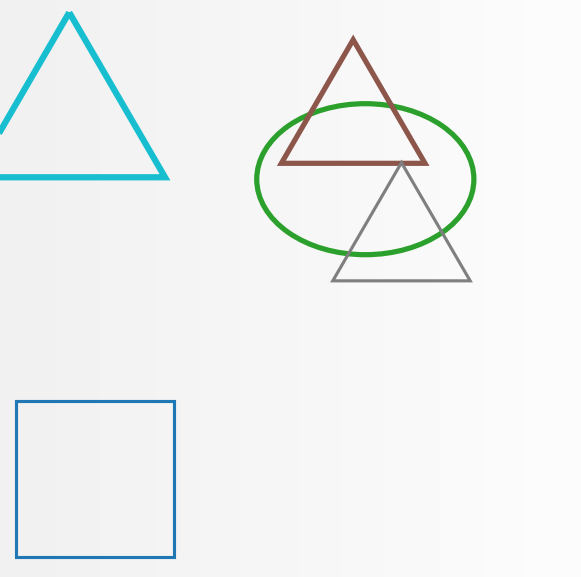[{"shape": "square", "thickness": 1.5, "radius": 0.68, "center": [0.164, 0.17]}, {"shape": "oval", "thickness": 2.5, "radius": 0.93, "center": [0.628, 0.689]}, {"shape": "triangle", "thickness": 2.5, "radius": 0.71, "center": [0.608, 0.788]}, {"shape": "triangle", "thickness": 1.5, "radius": 0.68, "center": [0.691, 0.581]}, {"shape": "triangle", "thickness": 3, "radius": 0.95, "center": [0.119, 0.787]}]